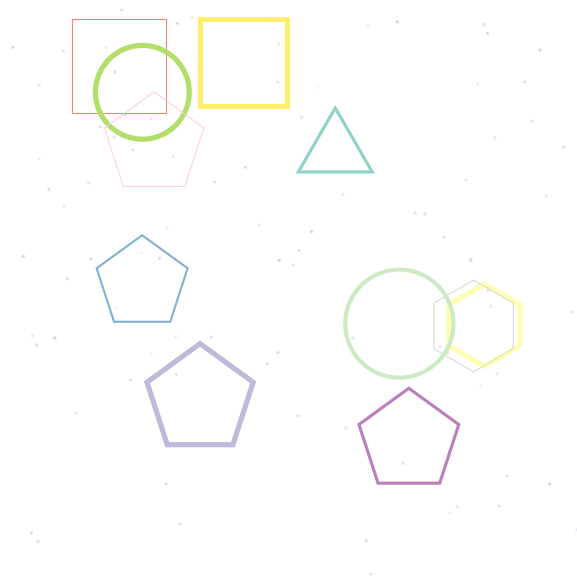[{"shape": "triangle", "thickness": 1.5, "radius": 0.37, "center": [0.581, 0.738]}, {"shape": "hexagon", "thickness": 2.5, "radius": 0.35, "center": [0.839, 0.436]}, {"shape": "pentagon", "thickness": 2.5, "radius": 0.48, "center": [0.346, 0.307]}, {"shape": "square", "thickness": 0.5, "radius": 0.41, "center": [0.206, 0.884]}, {"shape": "pentagon", "thickness": 1, "radius": 0.41, "center": [0.246, 0.509]}, {"shape": "circle", "thickness": 2.5, "radius": 0.41, "center": [0.247, 0.839]}, {"shape": "pentagon", "thickness": 0.5, "radius": 0.45, "center": [0.267, 0.75]}, {"shape": "hexagon", "thickness": 0.5, "radius": 0.4, "center": [0.82, 0.435]}, {"shape": "pentagon", "thickness": 1.5, "radius": 0.45, "center": [0.708, 0.236]}, {"shape": "circle", "thickness": 2, "radius": 0.47, "center": [0.692, 0.439]}, {"shape": "square", "thickness": 2.5, "radius": 0.38, "center": [0.421, 0.891]}]